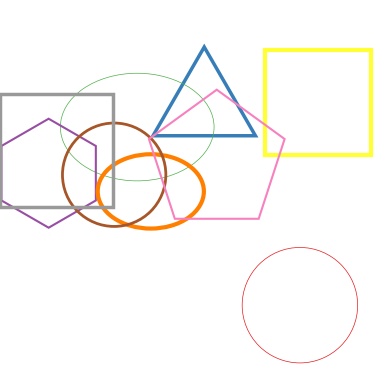[{"shape": "circle", "thickness": 0.5, "radius": 0.75, "center": [0.779, 0.207]}, {"shape": "triangle", "thickness": 2.5, "radius": 0.77, "center": [0.53, 0.724]}, {"shape": "oval", "thickness": 0.5, "radius": 1.0, "center": [0.356, 0.67]}, {"shape": "hexagon", "thickness": 1.5, "radius": 0.71, "center": [0.126, 0.55]}, {"shape": "oval", "thickness": 3, "radius": 0.69, "center": [0.392, 0.503]}, {"shape": "square", "thickness": 3, "radius": 0.69, "center": [0.825, 0.734]}, {"shape": "circle", "thickness": 2, "radius": 0.67, "center": [0.297, 0.546]}, {"shape": "pentagon", "thickness": 1.5, "radius": 0.93, "center": [0.563, 0.582]}, {"shape": "square", "thickness": 2.5, "radius": 0.73, "center": [0.147, 0.609]}]